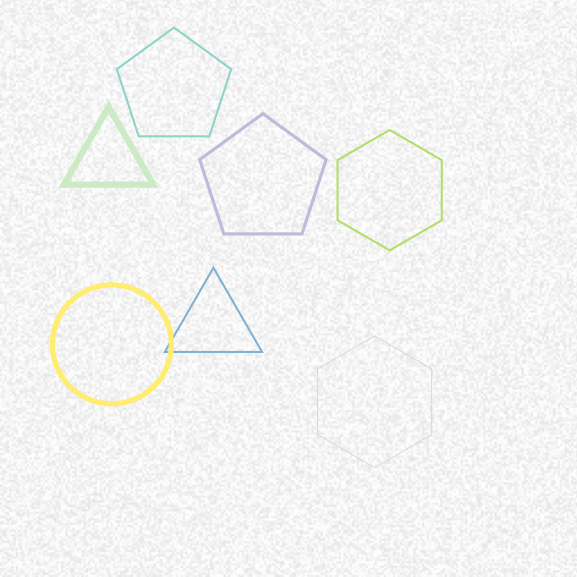[{"shape": "pentagon", "thickness": 1, "radius": 0.52, "center": [0.301, 0.847]}, {"shape": "pentagon", "thickness": 1.5, "radius": 0.58, "center": [0.455, 0.687]}, {"shape": "triangle", "thickness": 1, "radius": 0.49, "center": [0.37, 0.438]}, {"shape": "hexagon", "thickness": 1, "radius": 0.52, "center": [0.675, 0.67]}, {"shape": "hexagon", "thickness": 0.5, "radius": 0.57, "center": [0.649, 0.303]}, {"shape": "triangle", "thickness": 3, "radius": 0.45, "center": [0.188, 0.724]}, {"shape": "circle", "thickness": 2.5, "radius": 0.51, "center": [0.194, 0.403]}]